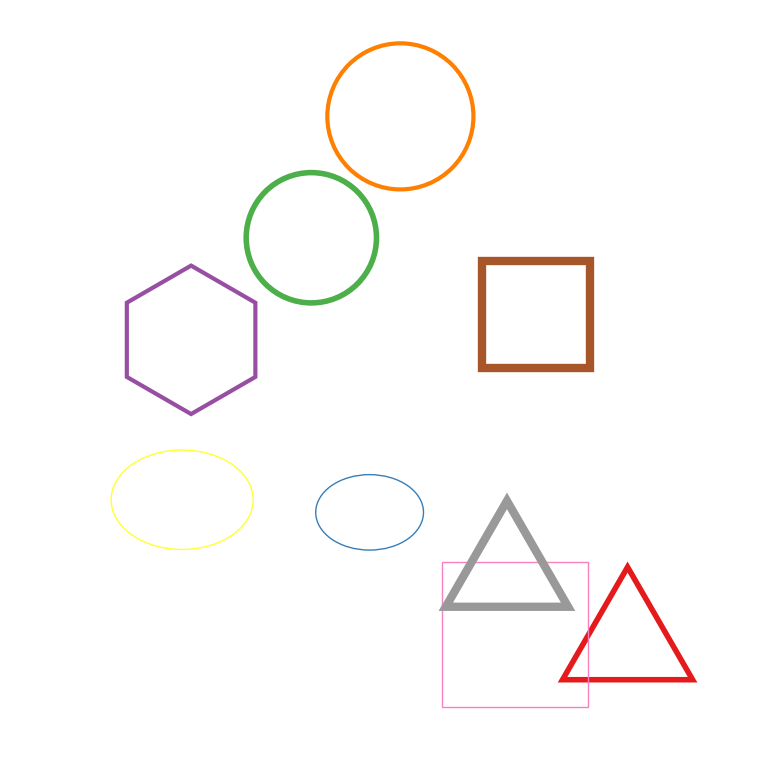[{"shape": "triangle", "thickness": 2, "radius": 0.49, "center": [0.815, 0.166]}, {"shape": "oval", "thickness": 0.5, "radius": 0.35, "center": [0.48, 0.335]}, {"shape": "circle", "thickness": 2, "radius": 0.42, "center": [0.404, 0.691]}, {"shape": "hexagon", "thickness": 1.5, "radius": 0.48, "center": [0.248, 0.559]}, {"shape": "circle", "thickness": 1.5, "radius": 0.47, "center": [0.52, 0.849]}, {"shape": "oval", "thickness": 0.5, "radius": 0.46, "center": [0.237, 0.351]}, {"shape": "square", "thickness": 3, "radius": 0.35, "center": [0.696, 0.591]}, {"shape": "square", "thickness": 0.5, "radius": 0.47, "center": [0.669, 0.176]}, {"shape": "triangle", "thickness": 3, "radius": 0.46, "center": [0.658, 0.258]}]